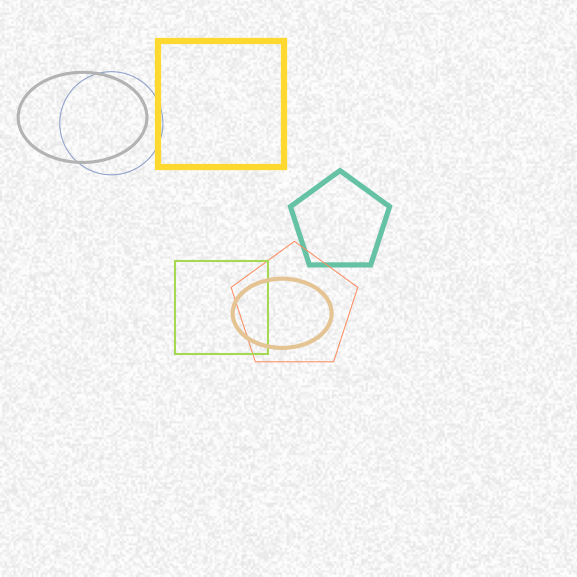[{"shape": "pentagon", "thickness": 2.5, "radius": 0.45, "center": [0.589, 0.613]}, {"shape": "pentagon", "thickness": 0.5, "radius": 0.58, "center": [0.51, 0.466]}, {"shape": "circle", "thickness": 0.5, "radius": 0.45, "center": [0.193, 0.786]}, {"shape": "square", "thickness": 1, "radius": 0.4, "center": [0.384, 0.466]}, {"shape": "square", "thickness": 3, "radius": 0.55, "center": [0.383, 0.819]}, {"shape": "oval", "thickness": 2, "radius": 0.43, "center": [0.489, 0.457]}, {"shape": "oval", "thickness": 1.5, "radius": 0.56, "center": [0.143, 0.796]}]